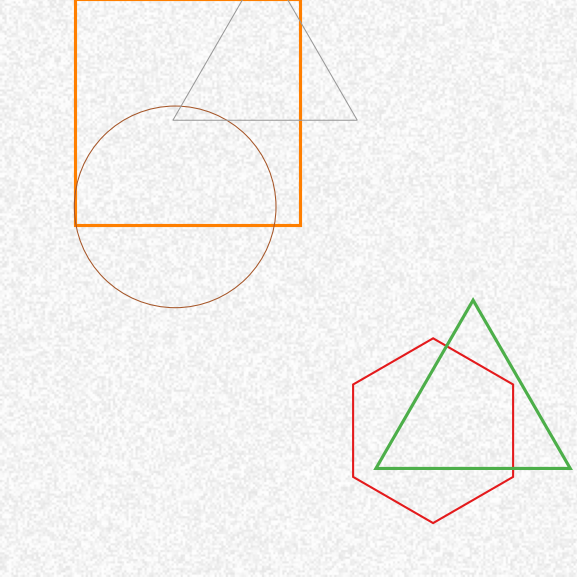[{"shape": "hexagon", "thickness": 1, "radius": 0.8, "center": [0.75, 0.253]}, {"shape": "triangle", "thickness": 1.5, "radius": 0.97, "center": [0.819, 0.285]}, {"shape": "square", "thickness": 1.5, "radius": 0.98, "center": [0.325, 0.805]}, {"shape": "circle", "thickness": 0.5, "radius": 0.87, "center": [0.303, 0.641]}, {"shape": "triangle", "thickness": 0.5, "radius": 0.92, "center": [0.459, 0.883]}]